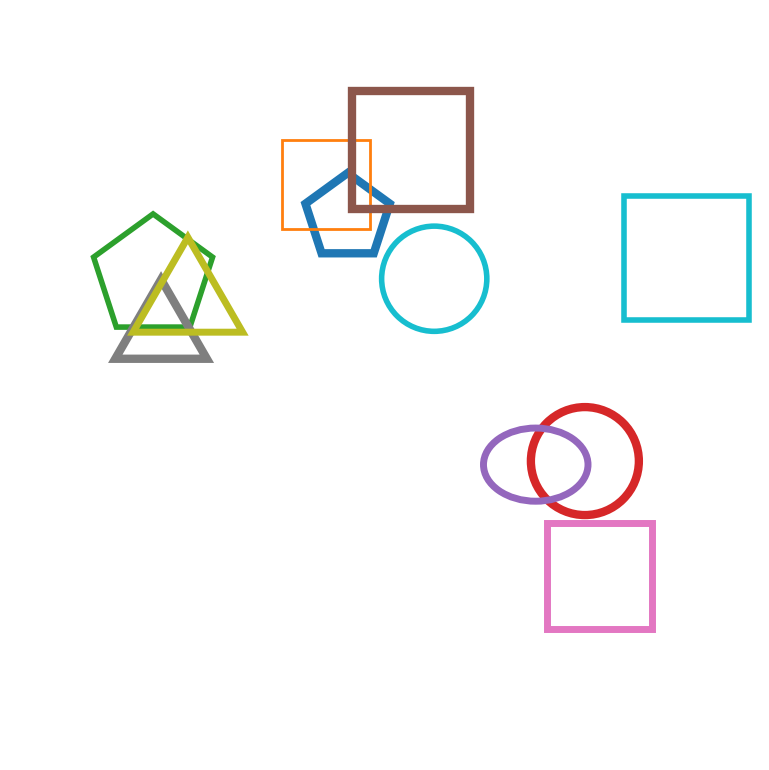[{"shape": "pentagon", "thickness": 3, "radius": 0.29, "center": [0.452, 0.718]}, {"shape": "square", "thickness": 1, "radius": 0.29, "center": [0.423, 0.76]}, {"shape": "pentagon", "thickness": 2, "radius": 0.41, "center": [0.199, 0.641]}, {"shape": "circle", "thickness": 3, "radius": 0.35, "center": [0.76, 0.401]}, {"shape": "oval", "thickness": 2.5, "radius": 0.34, "center": [0.696, 0.397]}, {"shape": "square", "thickness": 3, "radius": 0.38, "center": [0.534, 0.805]}, {"shape": "square", "thickness": 2.5, "radius": 0.34, "center": [0.779, 0.252]}, {"shape": "triangle", "thickness": 3, "radius": 0.34, "center": [0.209, 0.568]}, {"shape": "triangle", "thickness": 2.5, "radius": 0.41, "center": [0.244, 0.61]}, {"shape": "square", "thickness": 2, "radius": 0.4, "center": [0.891, 0.665]}, {"shape": "circle", "thickness": 2, "radius": 0.34, "center": [0.564, 0.638]}]